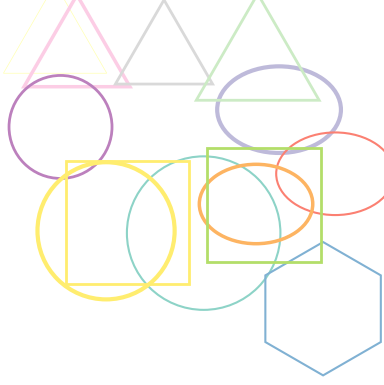[{"shape": "circle", "thickness": 1.5, "radius": 1.0, "center": [0.529, 0.395]}, {"shape": "triangle", "thickness": 0.5, "radius": 0.78, "center": [0.143, 0.887]}, {"shape": "oval", "thickness": 3, "radius": 0.8, "center": [0.725, 0.715]}, {"shape": "oval", "thickness": 1.5, "radius": 0.77, "center": [0.871, 0.549]}, {"shape": "hexagon", "thickness": 1.5, "radius": 0.87, "center": [0.839, 0.198]}, {"shape": "oval", "thickness": 2.5, "radius": 0.74, "center": [0.665, 0.47]}, {"shape": "square", "thickness": 2, "radius": 0.74, "center": [0.687, 0.468]}, {"shape": "triangle", "thickness": 2.5, "radius": 0.79, "center": [0.2, 0.854]}, {"shape": "triangle", "thickness": 2, "radius": 0.73, "center": [0.426, 0.855]}, {"shape": "circle", "thickness": 2, "radius": 0.67, "center": [0.157, 0.67]}, {"shape": "triangle", "thickness": 2, "radius": 0.92, "center": [0.669, 0.832]}, {"shape": "circle", "thickness": 3, "radius": 0.89, "center": [0.275, 0.4]}, {"shape": "square", "thickness": 2, "radius": 0.8, "center": [0.332, 0.421]}]